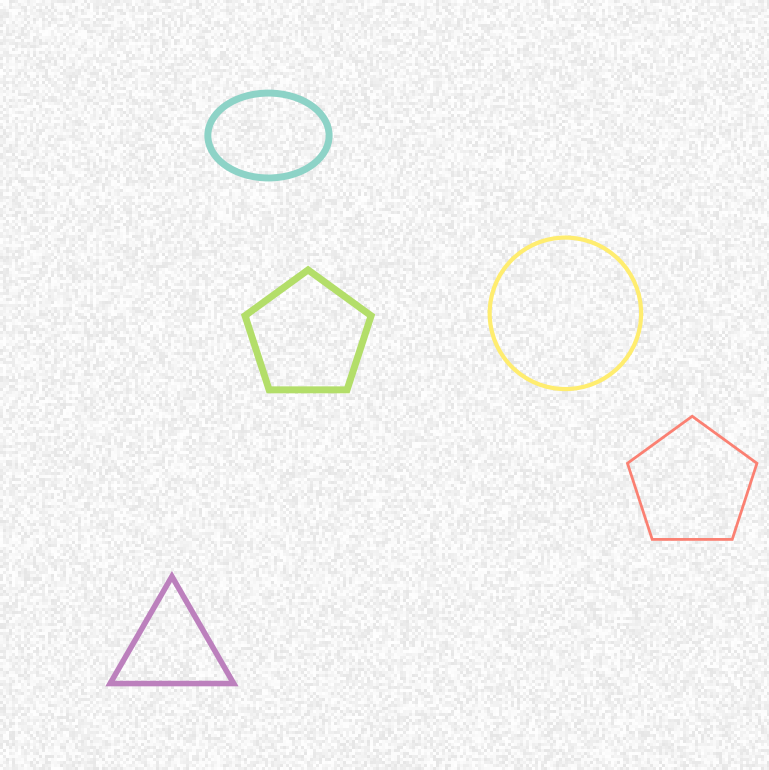[{"shape": "oval", "thickness": 2.5, "radius": 0.39, "center": [0.349, 0.824]}, {"shape": "pentagon", "thickness": 1, "radius": 0.44, "center": [0.899, 0.371]}, {"shape": "pentagon", "thickness": 2.5, "radius": 0.43, "center": [0.4, 0.563]}, {"shape": "triangle", "thickness": 2, "radius": 0.46, "center": [0.223, 0.159]}, {"shape": "circle", "thickness": 1.5, "radius": 0.49, "center": [0.734, 0.593]}]